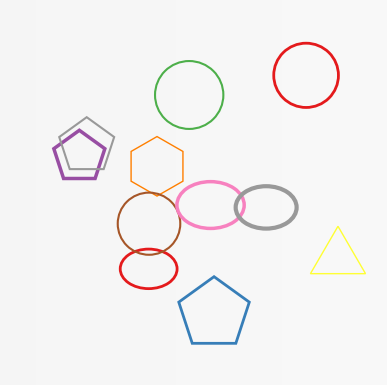[{"shape": "circle", "thickness": 2, "radius": 0.42, "center": [0.79, 0.804]}, {"shape": "oval", "thickness": 2, "radius": 0.37, "center": [0.384, 0.302]}, {"shape": "pentagon", "thickness": 2, "radius": 0.48, "center": [0.552, 0.186]}, {"shape": "circle", "thickness": 1.5, "radius": 0.44, "center": [0.488, 0.753]}, {"shape": "pentagon", "thickness": 2.5, "radius": 0.35, "center": [0.205, 0.592]}, {"shape": "hexagon", "thickness": 1, "radius": 0.39, "center": [0.405, 0.568]}, {"shape": "triangle", "thickness": 1, "radius": 0.41, "center": [0.872, 0.33]}, {"shape": "circle", "thickness": 1.5, "radius": 0.4, "center": [0.385, 0.419]}, {"shape": "oval", "thickness": 2.5, "radius": 0.43, "center": [0.543, 0.467]}, {"shape": "oval", "thickness": 3, "radius": 0.39, "center": [0.687, 0.461]}, {"shape": "pentagon", "thickness": 1.5, "radius": 0.37, "center": [0.224, 0.621]}]